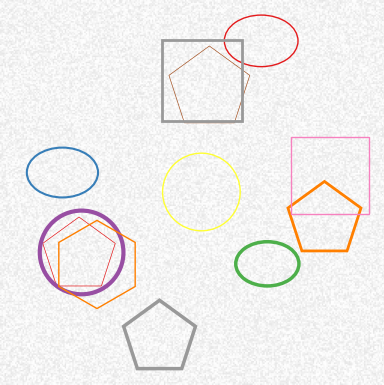[{"shape": "oval", "thickness": 1, "radius": 0.48, "center": [0.678, 0.894]}, {"shape": "pentagon", "thickness": 0.5, "radius": 0.49, "center": [0.205, 0.337]}, {"shape": "oval", "thickness": 1.5, "radius": 0.46, "center": [0.162, 0.552]}, {"shape": "oval", "thickness": 2.5, "radius": 0.41, "center": [0.694, 0.315]}, {"shape": "circle", "thickness": 3, "radius": 0.54, "center": [0.212, 0.344]}, {"shape": "pentagon", "thickness": 2, "radius": 0.5, "center": [0.843, 0.429]}, {"shape": "hexagon", "thickness": 1, "radius": 0.57, "center": [0.252, 0.313]}, {"shape": "circle", "thickness": 1, "radius": 0.5, "center": [0.523, 0.501]}, {"shape": "pentagon", "thickness": 0.5, "radius": 0.55, "center": [0.544, 0.77]}, {"shape": "square", "thickness": 1, "radius": 0.5, "center": [0.857, 0.544]}, {"shape": "square", "thickness": 2, "radius": 0.52, "center": [0.524, 0.791]}, {"shape": "pentagon", "thickness": 2.5, "radius": 0.49, "center": [0.414, 0.122]}]